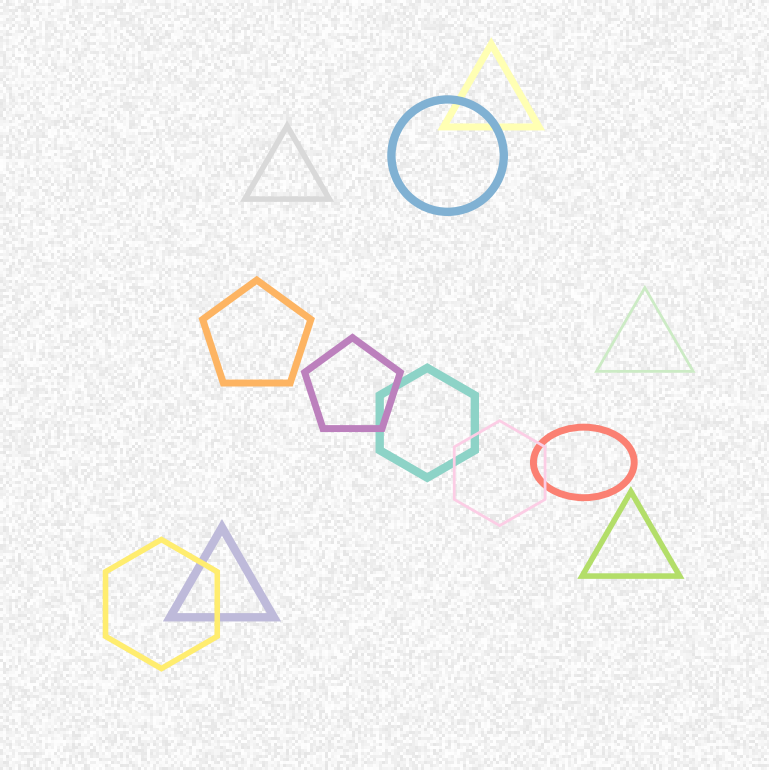[{"shape": "hexagon", "thickness": 3, "radius": 0.36, "center": [0.555, 0.451]}, {"shape": "triangle", "thickness": 2.5, "radius": 0.36, "center": [0.638, 0.871]}, {"shape": "triangle", "thickness": 3, "radius": 0.39, "center": [0.288, 0.237]}, {"shape": "oval", "thickness": 2.5, "radius": 0.33, "center": [0.758, 0.399]}, {"shape": "circle", "thickness": 3, "radius": 0.36, "center": [0.581, 0.798]}, {"shape": "pentagon", "thickness": 2.5, "radius": 0.37, "center": [0.333, 0.562]}, {"shape": "triangle", "thickness": 2, "radius": 0.37, "center": [0.819, 0.288]}, {"shape": "hexagon", "thickness": 1, "radius": 0.34, "center": [0.649, 0.385]}, {"shape": "triangle", "thickness": 2, "radius": 0.32, "center": [0.373, 0.773]}, {"shape": "pentagon", "thickness": 2.5, "radius": 0.33, "center": [0.458, 0.496]}, {"shape": "triangle", "thickness": 1, "radius": 0.36, "center": [0.837, 0.554]}, {"shape": "hexagon", "thickness": 2, "radius": 0.42, "center": [0.21, 0.216]}]